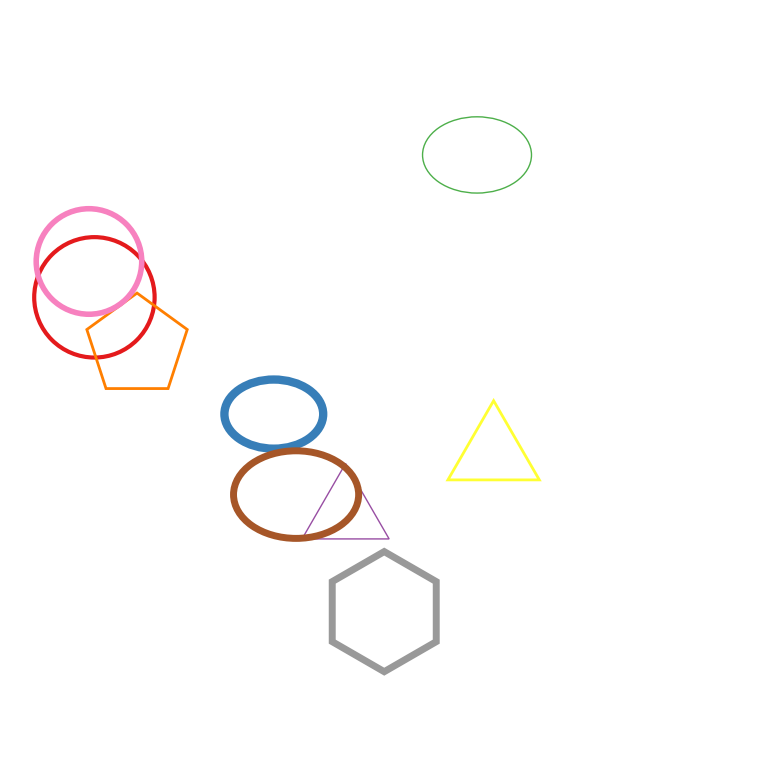[{"shape": "circle", "thickness": 1.5, "radius": 0.39, "center": [0.123, 0.614]}, {"shape": "oval", "thickness": 3, "radius": 0.32, "center": [0.356, 0.462]}, {"shape": "oval", "thickness": 0.5, "radius": 0.35, "center": [0.62, 0.799]}, {"shape": "triangle", "thickness": 0.5, "radius": 0.33, "center": [0.449, 0.333]}, {"shape": "pentagon", "thickness": 1, "radius": 0.34, "center": [0.178, 0.551]}, {"shape": "triangle", "thickness": 1, "radius": 0.34, "center": [0.641, 0.411]}, {"shape": "oval", "thickness": 2.5, "radius": 0.41, "center": [0.385, 0.358]}, {"shape": "circle", "thickness": 2, "radius": 0.34, "center": [0.116, 0.66]}, {"shape": "hexagon", "thickness": 2.5, "radius": 0.39, "center": [0.499, 0.206]}]